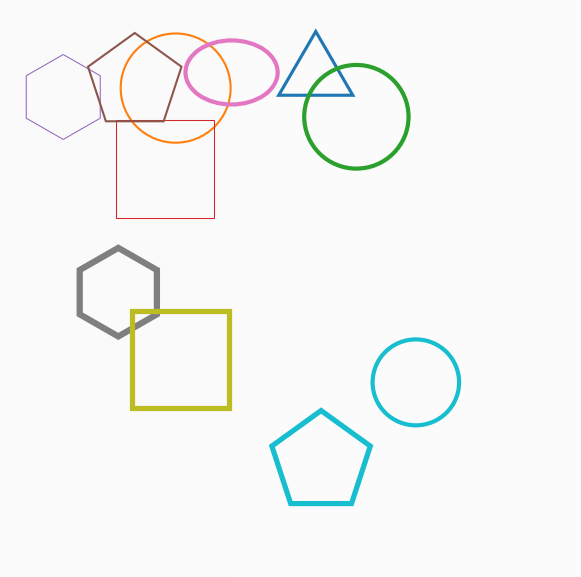[{"shape": "triangle", "thickness": 1.5, "radius": 0.37, "center": [0.543, 0.871]}, {"shape": "circle", "thickness": 1, "radius": 0.47, "center": [0.302, 0.847]}, {"shape": "circle", "thickness": 2, "radius": 0.45, "center": [0.613, 0.797]}, {"shape": "square", "thickness": 0.5, "radius": 0.42, "center": [0.284, 0.706]}, {"shape": "hexagon", "thickness": 0.5, "radius": 0.37, "center": [0.109, 0.831]}, {"shape": "pentagon", "thickness": 1, "radius": 0.42, "center": [0.232, 0.857]}, {"shape": "oval", "thickness": 2, "radius": 0.4, "center": [0.398, 0.874]}, {"shape": "hexagon", "thickness": 3, "radius": 0.38, "center": [0.204, 0.493]}, {"shape": "square", "thickness": 2.5, "radius": 0.42, "center": [0.311, 0.376]}, {"shape": "pentagon", "thickness": 2.5, "radius": 0.45, "center": [0.552, 0.199]}, {"shape": "circle", "thickness": 2, "radius": 0.37, "center": [0.715, 0.337]}]